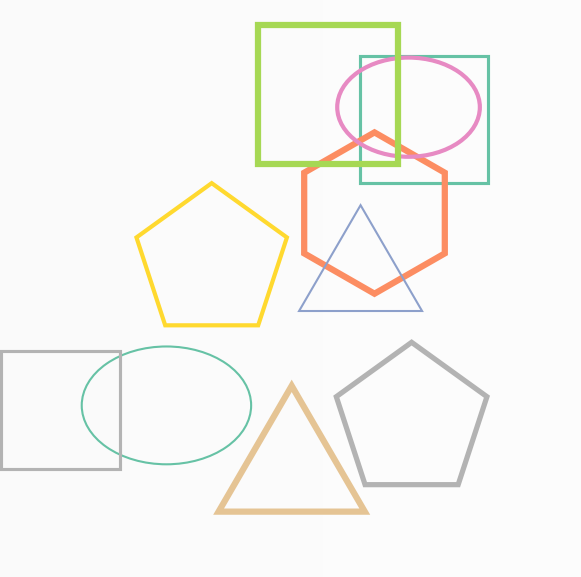[{"shape": "oval", "thickness": 1, "radius": 0.73, "center": [0.286, 0.297]}, {"shape": "square", "thickness": 1.5, "radius": 0.55, "center": [0.729, 0.792]}, {"shape": "hexagon", "thickness": 3, "radius": 0.7, "center": [0.644, 0.63]}, {"shape": "triangle", "thickness": 1, "radius": 0.61, "center": [0.62, 0.522]}, {"shape": "oval", "thickness": 2, "radius": 0.61, "center": [0.703, 0.814]}, {"shape": "square", "thickness": 3, "radius": 0.6, "center": [0.564, 0.836]}, {"shape": "pentagon", "thickness": 2, "radius": 0.68, "center": [0.364, 0.546]}, {"shape": "triangle", "thickness": 3, "radius": 0.73, "center": [0.502, 0.186]}, {"shape": "pentagon", "thickness": 2.5, "radius": 0.68, "center": [0.708, 0.27]}, {"shape": "square", "thickness": 1.5, "radius": 0.51, "center": [0.104, 0.29]}]